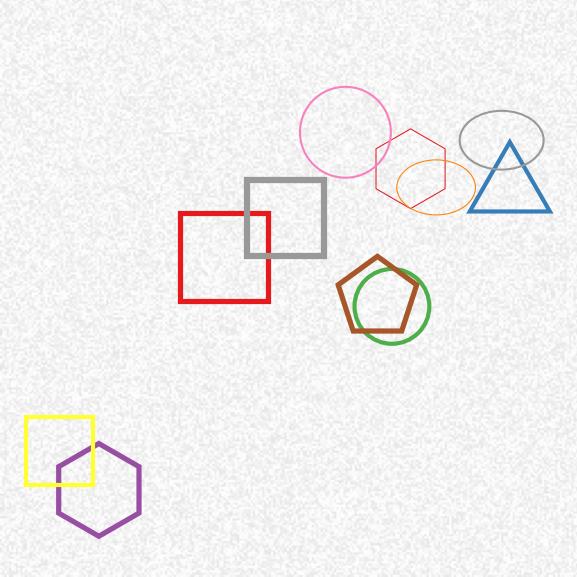[{"shape": "square", "thickness": 2.5, "radius": 0.38, "center": [0.388, 0.554]}, {"shape": "hexagon", "thickness": 0.5, "radius": 0.35, "center": [0.711, 0.707]}, {"shape": "triangle", "thickness": 2, "radius": 0.4, "center": [0.883, 0.673]}, {"shape": "circle", "thickness": 2, "radius": 0.32, "center": [0.679, 0.469]}, {"shape": "hexagon", "thickness": 2.5, "radius": 0.4, "center": [0.171, 0.151]}, {"shape": "oval", "thickness": 0.5, "radius": 0.34, "center": [0.755, 0.675]}, {"shape": "square", "thickness": 2, "radius": 0.29, "center": [0.103, 0.218]}, {"shape": "pentagon", "thickness": 2.5, "radius": 0.36, "center": [0.654, 0.484]}, {"shape": "circle", "thickness": 1, "radius": 0.39, "center": [0.598, 0.77]}, {"shape": "square", "thickness": 3, "radius": 0.33, "center": [0.494, 0.621]}, {"shape": "oval", "thickness": 1, "radius": 0.36, "center": [0.869, 0.756]}]